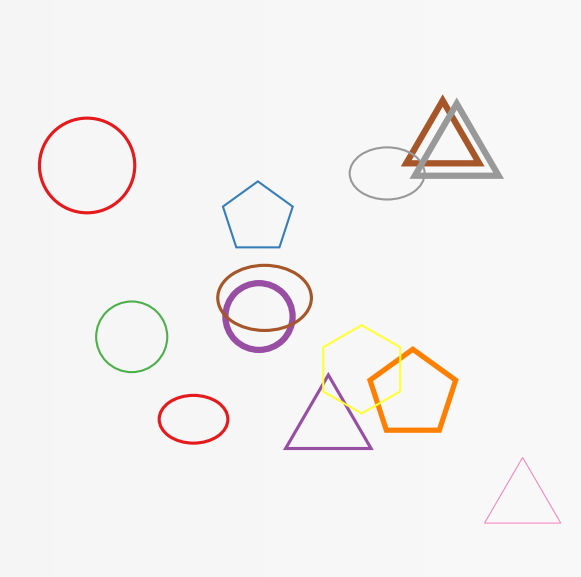[{"shape": "circle", "thickness": 1.5, "radius": 0.41, "center": [0.15, 0.713]}, {"shape": "oval", "thickness": 1.5, "radius": 0.3, "center": [0.333, 0.273]}, {"shape": "pentagon", "thickness": 1, "radius": 0.32, "center": [0.444, 0.622]}, {"shape": "circle", "thickness": 1, "radius": 0.31, "center": [0.227, 0.416]}, {"shape": "circle", "thickness": 3, "radius": 0.29, "center": [0.446, 0.451]}, {"shape": "triangle", "thickness": 1.5, "radius": 0.42, "center": [0.565, 0.265]}, {"shape": "pentagon", "thickness": 2.5, "radius": 0.39, "center": [0.71, 0.317]}, {"shape": "hexagon", "thickness": 1, "radius": 0.38, "center": [0.622, 0.36]}, {"shape": "oval", "thickness": 1.5, "radius": 0.4, "center": [0.455, 0.483]}, {"shape": "triangle", "thickness": 3, "radius": 0.36, "center": [0.762, 0.753]}, {"shape": "triangle", "thickness": 0.5, "radius": 0.38, "center": [0.899, 0.131]}, {"shape": "oval", "thickness": 1, "radius": 0.32, "center": [0.666, 0.699]}, {"shape": "triangle", "thickness": 3, "radius": 0.42, "center": [0.786, 0.736]}]